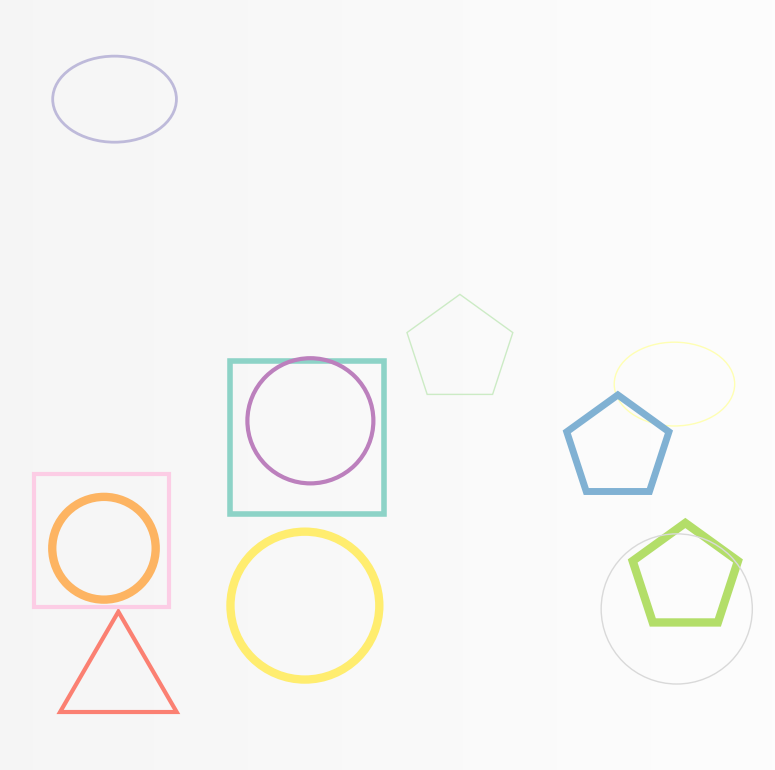[{"shape": "square", "thickness": 2, "radius": 0.5, "center": [0.396, 0.431]}, {"shape": "oval", "thickness": 0.5, "radius": 0.39, "center": [0.87, 0.501]}, {"shape": "oval", "thickness": 1, "radius": 0.4, "center": [0.148, 0.871]}, {"shape": "triangle", "thickness": 1.5, "radius": 0.43, "center": [0.153, 0.119]}, {"shape": "pentagon", "thickness": 2.5, "radius": 0.35, "center": [0.797, 0.418]}, {"shape": "circle", "thickness": 3, "radius": 0.33, "center": [0.134, 0.288]}, {"shape": "pentagon", "thickness": 3, "radius": 0.36, "center": [0.884, 0.249]}, {"shape": "square", "thickness": 1.5, "radius": 0.43, "center": [0.131, 0.298]}, {"shape": "circle", "thickness": 0.5, "radius": 0.49, "center": [0.873, 0.209]}, {"shape": "circle", "thickness": 1.5, "radius": 0.41, "center": [0.4, 0.454]}, {"shape": "pentagon", "thickness": 0.5, "radius": 0.36, "center": [0.593, 0.546]}, {"shape": "circle", "thickness": 3, "radius": 0.48, "center": [0.393, 0.213]}]